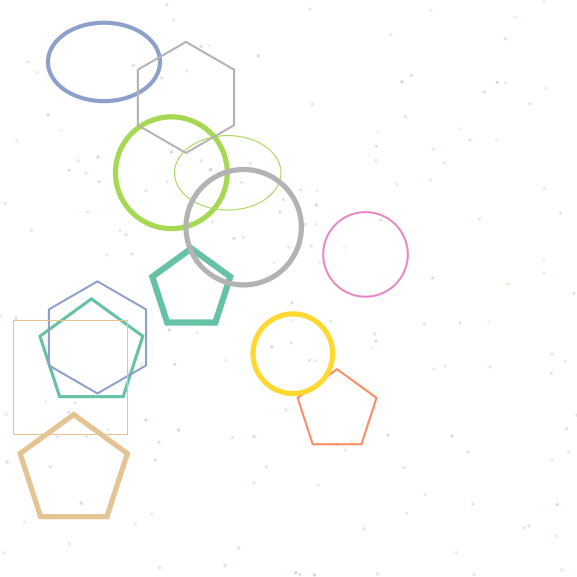[{"shape": "pentagon", "thickness": 3, "radius": 0.35, "center": [0.331, 0.498]}, {"shape": "pentagon", "thickness": 1.5, "radius": 0.47, "center": [0.158, 0.388]}, {"shape": "pentagon", "thickness": 1, "radius": 0.36, "center": [0.584, 0.288]}, {"shape": "hexagon", "thickness": 1, "radius": 0.49, "center": [0.169, 0.415]}, {"shape": "oval", "thickness": 2, "radius": 0.49, "center": [0.18, 0.892]}, {"shape": "circle", "thickness": 1, "radius": 0.37, "center": [0.633, 0.559]}, {"shape": "circle", "thickness": 2.5, "radius": 0.48, "center": [0.297, 0.7]}, {"shape": "oval", "thickness": 0.5, "radius": 0.46, "center": [0.394, 0.7]}, {"shape": "circle", "thickness": 2.5, "radius": 0.34, "center": [0.507, 0.387]}, {"shape": "square", "thickness": 0.5, "radius": 0.49, "center": [0.122, 0.346]}, {"shape": "pentagon", "thickness": 2.5, "radius": 0.49, "center": [0.128, 0.184]}, {"shape": "hexagon", "thickness": 1, "radius": 0.48, "center": [0.322, 0.83]}, {"shape": "circle", "thickness": 2.5, "radius": 0.5, "center": [0.422, 0.606]}]